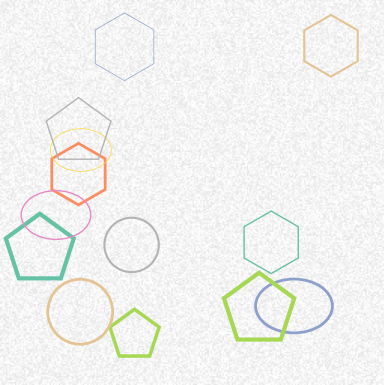[{"shape": "hexagon", "thickness": 1, "radius": 0.41, "center": [0.704, 0.371]}, {"shape": "pentagon", "thickness": 3, "radius": 0.46, "center": [0.103, 0.352]}, {"shape": "hexagon", "thickness": 2, "radius": 0.4, "center": [0.204, 0.548]}, {"shape": "hexagon", "thickness": 0.5, "radius": 0.44, "center": [0.323, 0.879]}, {"shape": "oval", "thickness": 2, "radius": 0.5, "center": [0.764, 0.205]}, {"shape": "oval", "thickness": 1, "radius": 0.45, "center": [0.145, 0.442]}, {"shape": "pentagon", "thickness": 3, "radius": 0.48, "center": [0.673, 0.196]}, {"shape": "pentagon", "thickness": 2.5, "radius": 0.34, "center": [0.349, 0.13]}, {"shape": "oval", "thickness": 0.5, "radius": 0.4, "center": [0.21, 0.61]}, {"shape": "hexagon", "thickness": 1.5, "radius": 0.4, "center": [0.86, 0.881]}, {"shape": "circle", "thickness": 2, "radius": 0.42, "center": [0.208, 0.19]}, {"shape": "circle", "thickness": 1.5, "radius": 0.35, "center": [0.342, 0.364]}, {"shape": "pentagon", "thickness": 1, "radius": 0.44, "center": [0.204, 0.658]}]